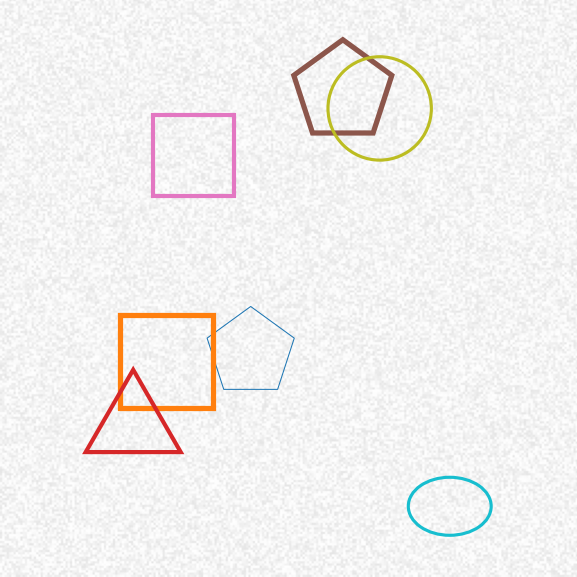[{"shape": "pentagon", "thickness": 0.5, "radius": 0.4, "center": [0.434, 0.389]}, {"shape": "square", "thickness": 2.5, "radius": 0.4, "center": [0.289, 0.374]}, {"shape": "triangle", "thickness": 2, "radius": 0.48, "center": [0.231, 0.264]}, {"shape": "pentagon", "thickness": 2.5, "radius": 0.45, "center": [0.594, 0.841]}, {"shape": "square", "thickness": 2, "radius": 0.35, "center": [0.335, 0.73]}, {"shape": "circle", "thickness": 1.5, "radius": 0.45, "center": [0.657, 0.811]}, {"shape": "oval", "thickness": 1.5, "radius": 0.36, "center": [0.779, 0.122]}]